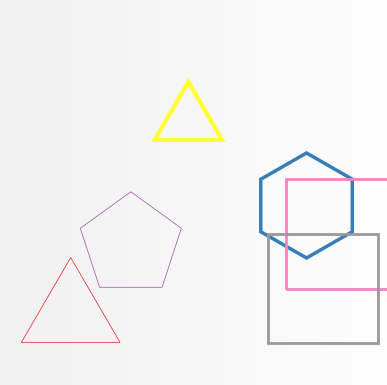[{"shape": "triangle", "thickness": 0.5, "radius": 0.73, "center": [0.182, 0.184]}, {"shape": "hexagon", "thickness": 2.5, "radius": 0.68, "center": [0.791, 0.466]}, {"shape": "pentagon", "thickness": 0.5, "radius": 0.69, "center": [0.338, 0.365]}, {"shape": "triangle", "thickness": 3, "radius": 0.5, "center": [0.486, 0.687]}, {"shape": "square", "thickness": 2, "radius": 0.71, "center": [0.881, 0.393]}, {"shape": "square", "thickness": 2, "radius": 0.71, "center": [0.835, 0.251]}]